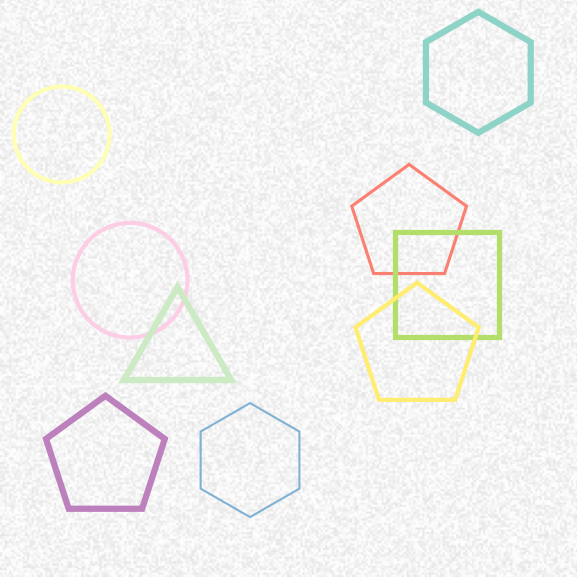[{"shape": "hexagon", "thickness": 3, "radius": 0.52, "center": [0.828, 0.874]}, {"shape": "circle", "thickness": 2, "radius": 0.41, "center": [0.107, 0.766]}, {"shape": "pentagon", "thickness": 1.5, "radius": 0.52, "center": [0.708, 0.61]}, {"shape": "hexagon", "thickness": 1, "radius": 0.49, "center": [0.433, 0.202]}, {"shape": "square", "thickness": 2.5, "radius": 0.45, "center": [0.775, 0.507]}, {"shape": "circle", "thickness": 2, "radius": 0.5, "center": [0.225, 0.514]}, {"shape": "pentagon", "thickness": 3, "radius": 0.54, "center": [0.183, 0.206]}, {"shape": "triangle", "thickness": 3, "radius": 0.54, "center": [0.307, 0.395]}, {"shape": "pentagon", "thickness": 2, "radius": 0.56, "center": [0.722, 0.398]}]